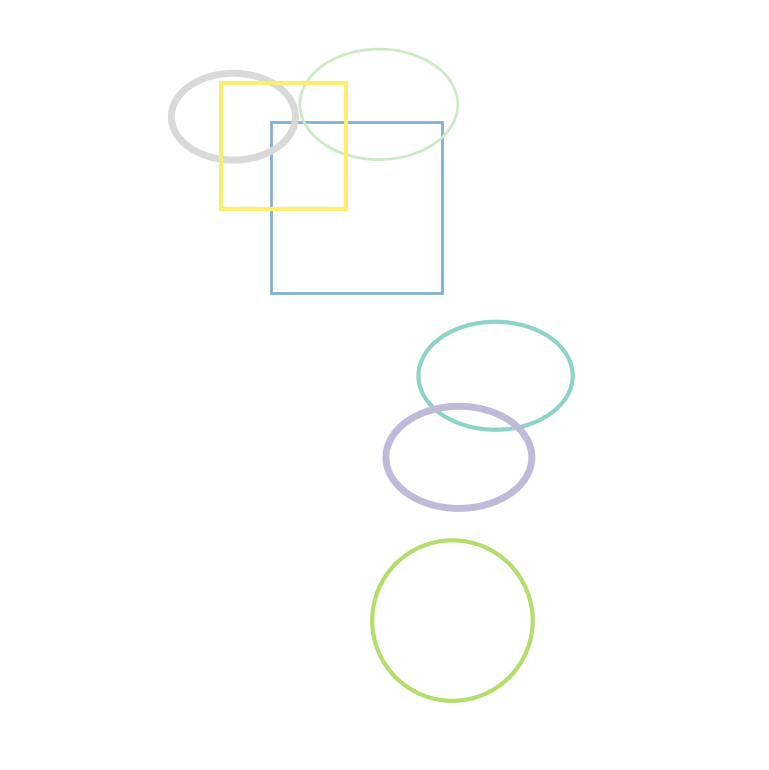[{"shape": "oval", "thickness": 1.5, "radius": 0.5, "center": [0.644, 0.512]}, {"shape": "oval", "thickness": 2.5, "radius": 0.47, "center": [0.596, 0.406]}, {"shape": "square", "thickness": 1, "radius": 0.56, "center": [0.462, 0.731]}, {"shape": "circle", "thickness": 1.5, "radius": 0.52, "center": [0.588, 0.194]}, {"shape": "oval", "thickness": 2.5, "radius": 0.4, "center": [0.303, 0.848]}, {"shape": "oval", "thickness": 1, "radius": 0.51, "center": [0.492, 0.864]}, {"shape": "square", "thickness": 1.5, "radius": 0.41, "center": [0.368, 0.81]}]